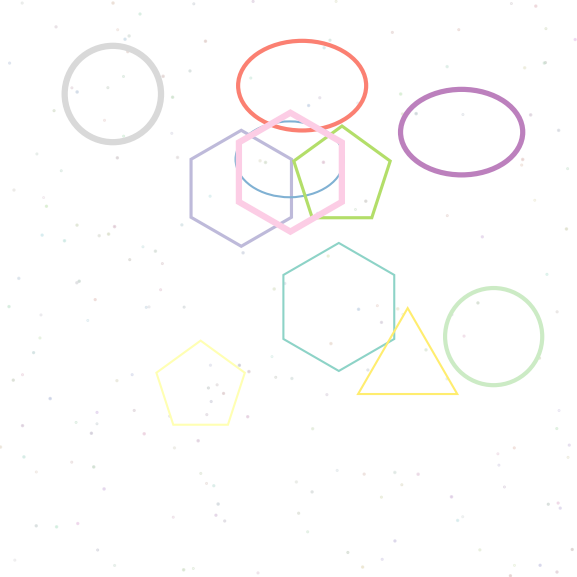[{"shape": "hexagon", "thickness": 1, "radius": 0.55, "center": [0.587, 0.468]}, {"shape": "pentagon", "thickness": 1, "radius": 0.4, "center": [0.347, 0.329]}, {"shape": "hexagon", "thickness": 1.5, "radius": 0.5, "center": [0.418, 0.673]}, {"shape": "oval", "thickness": 2, "radius": 0.55, "center": [0.523, 0.851]}, {"shape": "oval", "thickness": 1, "radius": 0.47, "center": [0.502, 0.723]}, {"shape": "pentagon", "thickness": 1.5, "radius": 0.44, "center": [0.592, 0.693]}, {"shape": "hexagon", "thickness": 3, "radius": 0.51, "center": [0.503, 0.701]}, {"shape": "circle", "thickness": 3, "radius": 0.42, "center": [0.195, 0.836]}, {"shape": "oval", "thickness": 2.5, "radius": 0.53, "center": [0.799, 0.77]}, {"shape": "circle", "thickness": 2, "radius": 0.42, "center": [0.855, 0.416]}, {"shape": "triangle", "thickness": 1, "radius": 0.5, "center": [0.706, 0.366]}]